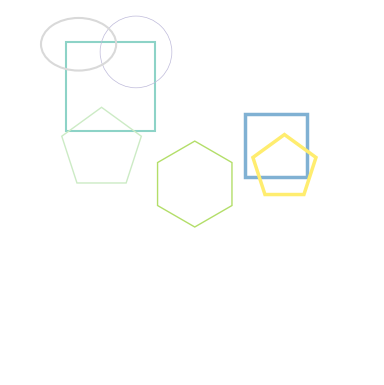[{"shape": "square", "thickness": 1.5, "radius": 0.58, "center": [0.288, 0.775]}, {"shape": "circle", "thickness": 0.5, "radius": 0.47, "center": [0.353, 0.865]}, {"shape": "square", "thickness": 2.5, "radius": 0.41, "center": [0.717, 0.622]}, {"shape": "hexagon", "thickness": 1, "radius": 0.56, "center": [0.506, 0.522]}, {"shape": "oval", "thickness": 1.5, "radius": 0.49, "center": [0.204, 0.885]}, {"shape": "pentagon", "thickness": 1, "radius": 0.54, "center": [0.264, 0.613]}, {"shape": "pentagon", "thickness": 2.5, "radius": 0.43, "center": [0.739, 0.564]}]